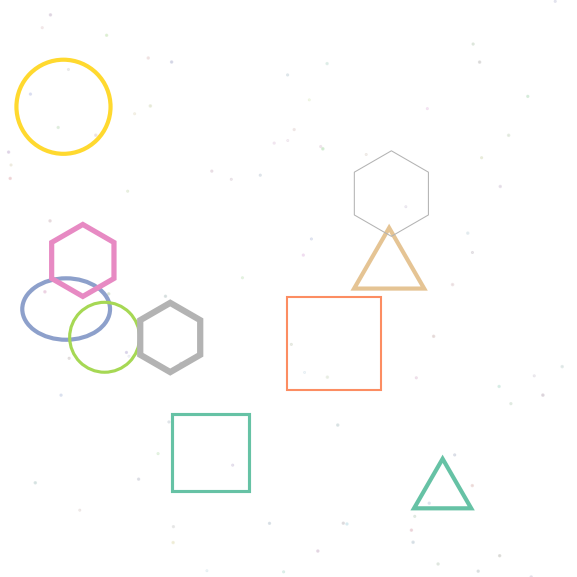[{"shape": "square", "thickness": 1.5, "radius": 0.33, "center": [0.364, 0.215]}, {"shape": "triangle", "thickness": 2, "radius": 0.29, "center": [0.766, 0.148]}, {"shape": "square", "thickness": 1, "radius": 0.4, "center": [0.578, 0.404]}, {"shape": "oval", "thickness": 2, "radius": 0.38, "center": [0.115, 0.464]}, {"shape": "hexagon", "thickness": 2.5, "radius": 0.31, "center": [0.143, 0.548]}, {"shape": "circle", "thickness": 1.5, "radius": 0.3, "center": [0.181, 0.415]}, {"shape": "circle", "thickness": 2, "radius": 0.41, "center": [0.11, 0.814]}, {"shape": "triangle", "thickness": 2, "radius": 0.35, "center": [0.674, 0.534]}, {"shape": "hexagon", "thickness": 0.5, "radius": 0.37, "center": [0.678, 0.664]}, {"shape": "hexagon", "thickness": 3, "radius": 0.3, "center": [0.295, 0.415]}]